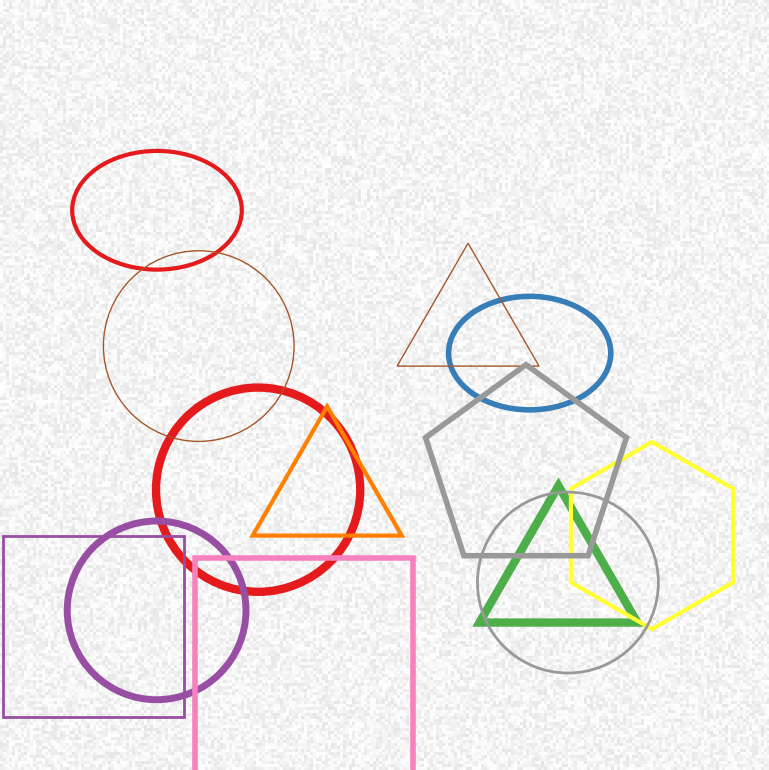[{"shape": "oval", "thickness": 1.5, "radius": 0.55, "center": [0.204, 0.727]}, {"shape": "circle", "thickness": 3, "radius": 0.66, "center": [0.335, 0.364]}, {"shape": "oval", "thickness": 2, "radius": 0.53, "center": [0.688, 0.541]}, {"shape": "triangle", "thickness": 3, "radius": 0.59, "center": [0.725, 0.251]}, {"shape": "circle", "thickness": 2.5, "radius": 0.58, "center": [0.203, 0.207]}, {"shape": "square", "thickness": 1, "radius": 0.59, "center": [0.122, 0.186]}, {"shape": "triangle", "thickness": 1.5, "radius": 0.56, "center": [0.425, 0.36]}, {"shape": "hexagon", "thickness": 1.5, "radius": 0.61, "center": [0.847, 0.305]}, {"shape": "circle", "thickness": 0.5, "radius": 0.62, "center": [0.258, 0.551]}, {"shape": "triangle", "thickness": 0.5, "radius": 0.53, "center": [0.608, 0.578]}, {"shape": "square", "thickness": 2, "radius": 0.71, "center": [0.395, 0.133]}, {"shape": "pentagon", "thickness": 2, "radius": 0.69, "center": [0.683, 0.389]}, {"shape": "circle", "thickness": 1, "radius": 0.59, "center": [0.738, 0.243]}]